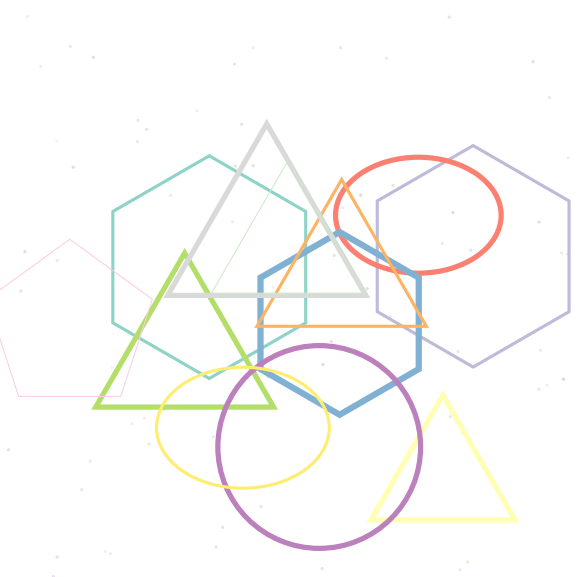[{"shape": "hexagon", "thickness": 1.5, "radius": 0.96, "center": [0.362, 0.537]}, {"shape": "triangle", "thickness": 2.5, "radius": 0.72, "center": [0.767, 0.171]}, {"shape": "hexagon", "thickness": 1.5, "radius": 0.96, "center": [0.819, 0.555]}, {"shape": "oval", "thickness": 2.5, "radius": 0.72, "center": [0.724, 0.626]}, {"shape": "hexagon", "thickness": 3, "radius": 0.79, "center": [0.588, 0.439]}, {"shape": "triangle", "thickness": 1.5, "radius": 0.85, "center": [0.592, 0.519]}, {"shape": "triangle", "thickness": 2.5, "radius": 0.89, "center": [0.32, 0.383]}, {"shape": "pentagon", "thickness": 0.5, "radius": 0.75, "center": [0.121, 0.434]}, {"shape": "triangle", "thickness": 2.5, "radius": 0.99, "center": [0.462, 0.587]}, {"shape": "circle", "thickness": 2.5, "radius": 0.88, "center": [0.553, 0.225]}, {"shape": "triangle", "thickness": 0.5, "radius": 0.77, "center": [0.499, 0.568]}, {"shape": "oval", "thickness": 1.5, "radius": 0.75, "center": [0.421, 0.259]}]